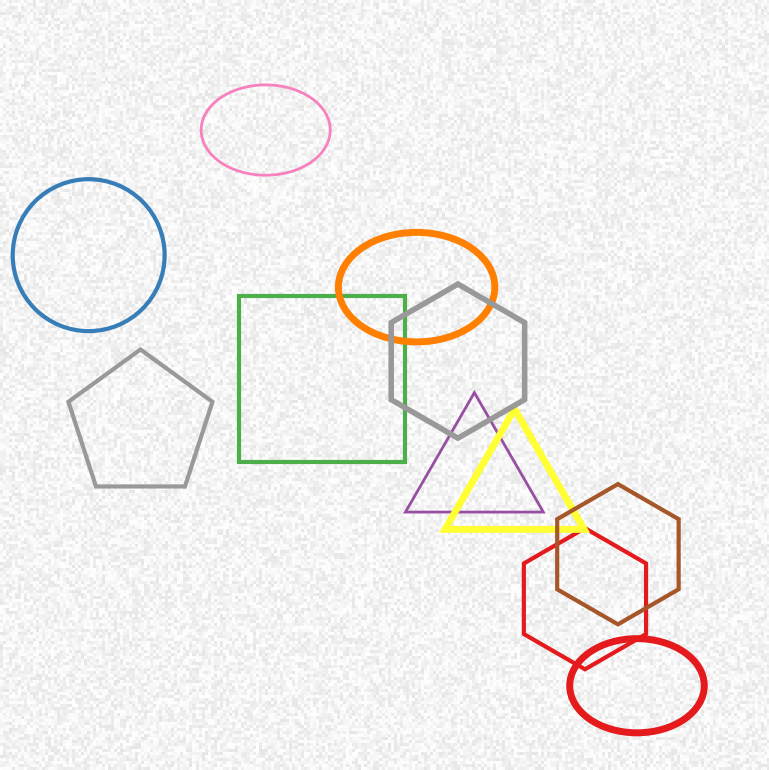[{"shape": "hexagon", "thickness": 1.5, "radius": 0.46, "center": [0.76, 0.222]}, {"shape": "oval", "thickness": 2.5, "radius": 0.44, "center": [0.827, 0.109]}, {"shape": "circle", "thickness": 1.5, "radius": 0.49, "center": [0.115, 0.669]}, {"shape": "square", "thickness": 1.5, "radius": 0.54, "center": [0.418, 0.508]}, {"shape": "triangle", "thickness": 1, "radius": 0.52, "center": [0.616, 0.387]}, {"shape": "oval", "thickness": 2.5, "radius": 0.51, "center": [0.541, 0.627]}, {"shape": "triangle", "thickness": 2.5, "radius": 0.52, "center": [0.668, 0.365]}, {"shape": "hexagon", "thickness": 1.5, "radius": 0.46, "center": [0.802, 0.28]}, {"shape": "oval", "thickness": 1, "radius": 0.42, "center": [0.345, 0.831]}, {"shape": "hexagon", "thickness": 2, "radius": 0.5, "center": [0.595, 0.531]}, {"shape": "pentagon", "thickness": 1.5, "radius": 0.49, "center": [0.182, 0.448]}]